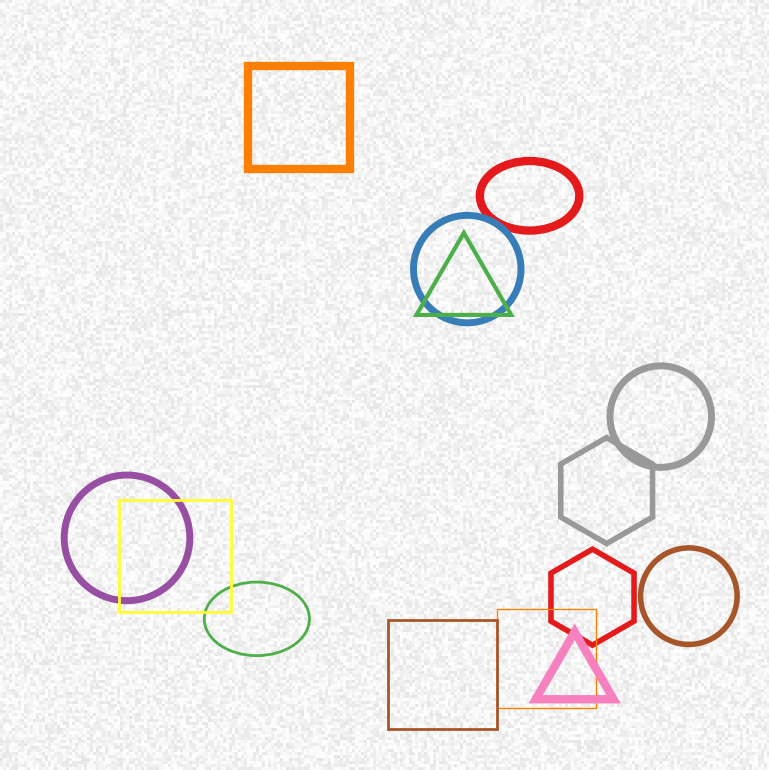[{"shape": "hexagon", "thickness": 2, "radius": 0.31, "center": [0.769, 0.224]}, {"shape": "oval", "thickness": 3, "radius": 0.32, "center": [0.688, 0.746]}, {"shape": "circle", "thickness": 2.5, "radius": 0.35, "center": [0.607, 0.651]}, {"shape": "triangle", "thickness": 1.5, "radius": 0.36, "center": [0.602, 0.627]}, {"shape": "oval", "thickness": 1, "radius": 0.34, "center": [0.334, 0.196]}, {"shape": "circle", "thickness": 2.5, "radius": 0.41, "center": [0.165, 0.301]}, {"shape": "square", "thickness": 3, "radius": 0.33, "center": [0.388, 0.848]}, {"shape": "square", "thickness": 0.5, "radius": 0.32, "center": [0.71, 0.145]}, {"shape": "square", "thickness": 1, "radius": 0.36, "center": [0.228, 0.278]}, {"shape": "circle", "thickness": 2, "radius": 0.31, "center": [0.895, 0.226]}, {"shape": "square", "thickness": 1, "radius": 0.35, "center": [0.575, 0.124]}, {"shape": "triangle", "thickness": 3, "radius": 0.29, "center": [0.746, 0.121]}, {"shape": "circle", "thickness": 2.5, "radius": 0.33, "center": [0.858, 0.459]}, {"shape": "hexagon", "thickness": 2, "radius": 0.34, "center": [0.788, 0.363]}]